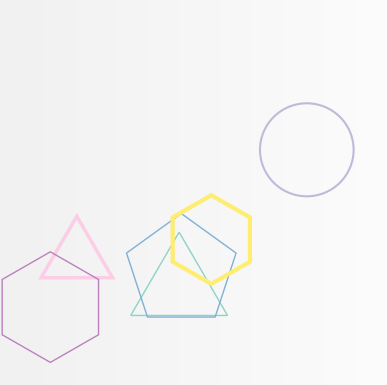[{"shape": "triangle", "thickness": 1, "radius": 0.72, "center": [0.462, 0.253]}, {"shape": "circle", "thickness": 1.5, "radius": 0.6, "center": [0.792, 0.611]}, {"shape": "pentagon", "thickness": 1, "radius": 0.74, "center": [0.468, 0.297]}, {"shape": "triangle", "thickness": 2.5, "radius": 0.53, "center": [0.198, 0.332]}, {"shape": "hexagon", "thickness": 1, "radius": 0.72, "center": [0.13, 0.202]}, {"shape": "hexagon", "thickness": 3, "radius": 0.58, "center": [0.545, 0.378]}]